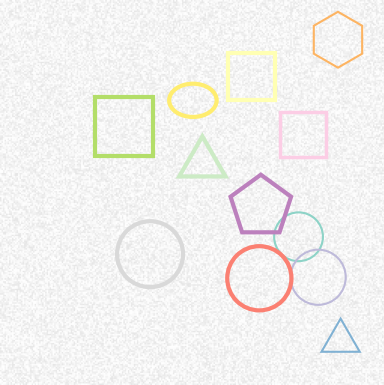[{"shape": "circle", "thickness": 1.5, "radius": 0.32, "center": [0.775, 0.385]}, {"shape": "square", "thickness": 3, "radius": 0.3, "center": [0.652, 0.8]}, {"shape": "circle", "thickness": 1.5, "radius": 0.36, "center": [0.826, 0.28]}, {"shape": "circle", "thickness": 3, "radius": 0.42, "center": [0.674, 0.277]}, {"shape": "triangle", "thickness": 1.5, "radius": 0.29, "center": [0.885, 0.115]}, {"shape": "hexagon", "thickness": 1.5, "radius": 0.36, "center": [0.878, 0.897]}, {"shape": "square", "thickness": 3, "radius": 0.38, "center": [0.321, 0.671]}, {"shape": "square", "thickness": 2.5, "radius": 0.3, "center": [0.787, 0.651]}, {"shape": "circle", "thickness": 3, "radius": 0.43, "center": [0.39, 0.34]}, {"shape": "pentagon", "thickness": 3, "radius": 0.41, "center": [0.677, 0.463]}, {"shape": "triangle", "thickness": 3, "radius": 0.35, "center": [0.526, 0.576]}, {"shape": "oval", "thickness": 3, "radius": 0.31, "center": [0.501, 0.739]}]